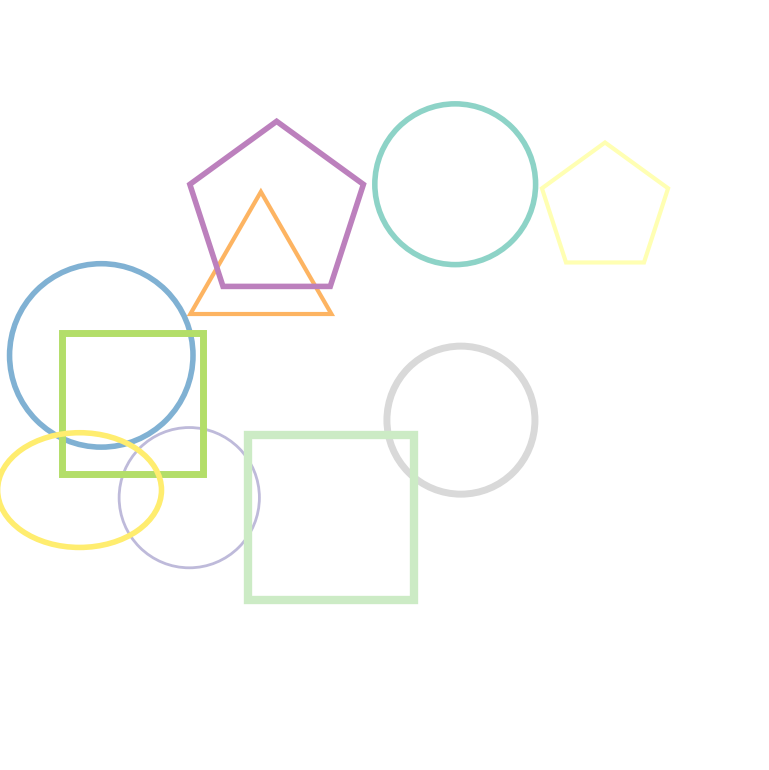[{"shape": "circle", "thickness": 2, "radius": 0.52, "center": [0.591, 0.761]}, {"shape": "pentagon", "thickness": 1.5, "radius": 0.43, "center": [0.786, 0.729]}, {"shape": "circle", "thickness": 1, "radius": 0.46, "center": [0.246, 0.354]}, {"shape": "circle", "thickness": 2, "radius": 0.6, "center": [0.132, 0.538]}, {"shape": "triangle", "thickness": 1.5, "radius": 0.53, "center": [0.339, 0.645]}, {"shape": "square", "thickness": 2.5, "radius": 0.46, "center": [0.172, 0.476]}, {"shape": "circle", "thickness": 2.5, "radius": 0.48, "center": [0.599, 0.454]}, {"shape": "pentagon", "thickness": 2, "radius": 0.59, "center": [0.359, 0.724]}, {"shape": "square", "thickness": 3, "radius": 0.54, "center": [0.43, 0.328]}, {"shape": "oval", "thickness": 2, "radius": 0.53, "center": [0.103, 0.364]}]